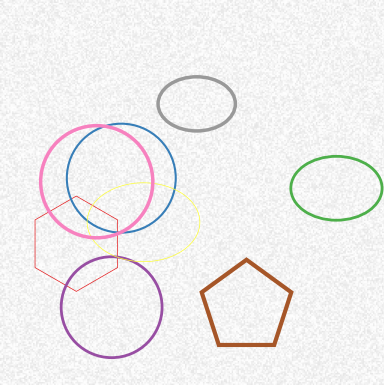[{"shape": "hexagon", "thickness": 0.5, "radius": 0.62, "center": [0.198, 0.367]}, {"shape": "circle", "thickness": 1.5, "radius": 0.71, "center": [0.315, 0.537]}, {"shape": "oval", "thickness": 2, "radius": 0.59, "center": [0.874, 0.511]}, {"shape": "circle", "thickness": 2, "radius": 0.66, "center": [0.29, 0.202]}, {"shape": "oval", "thickness": 0.5, "radius": 0.73, "center": [0.373, 0.423]}, {"shape": "pentagon", "thickness": 3, "radius": 0.61, "center": [0.64, 0.203]}, {"shape": "circle", "thickness": 2.5, "radius": 0.73, "center": [0.251, 0.528]}, {"shape": "oval", "thickness": 2.5, "radius": 0.5, "center": [0.511, 0.73]}]